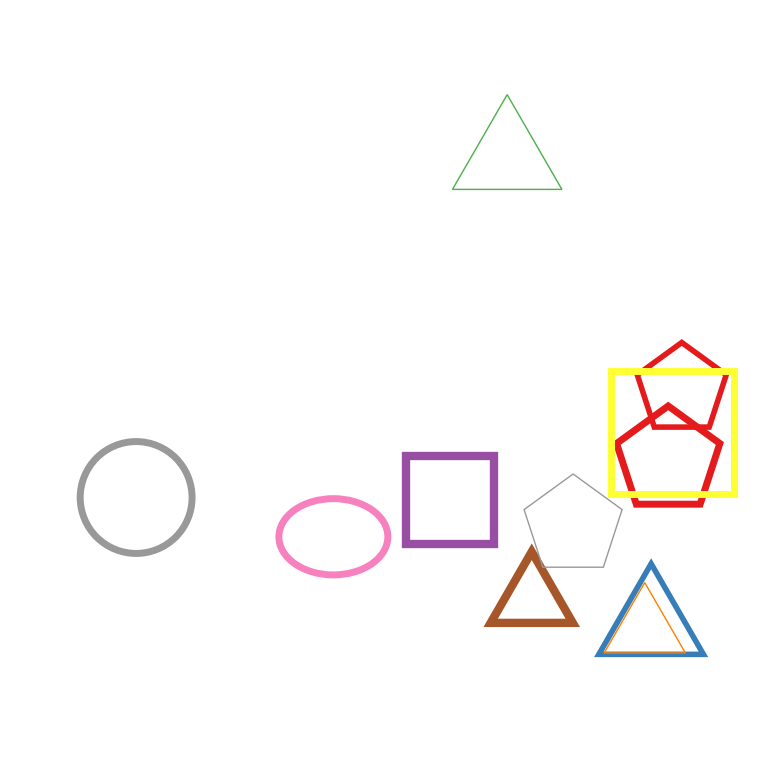[{"shape": "pentagon", "thickness": 2, "radius": 0.3, "center": [0.885, 0.494]}, {"shape": "pentagon", "thickness": 2.5, "radius": 0.35, "center": [0.868, 0.402]}, {"shape": "triangle", "thickness": 2, "radius": 0.39, "center": [0.846, 0.189]}, {"shape": "triangle", "thickness": 0.5, "radius": 0.41, "center": [0.659, 0.795]}, {"shape": "square", "thickness": 3, "radius": 0.29, "center": [0.584, 0.351]}, {"shape": "triangle", "thickness": 0.5, "radius": 0.3, "center": [0.837, 0.182]}, {"shape": "square", "thickness": 2.5, "radius": 0.4, "center": [0.874, 0.438]}, {"shape": "triangle", "thickness": 3, "radius": 0.31, "center": [0.691, 0.222]}, {"shape": "oval", "thickness": 2.5, "radius": 0.35, "center": [0.433, 0.303]}, {"shape": "pentagon", "thickness": 0.5, "radius": 0.33, "center": [0.744, 0.318]}, {"shape": "circle", "thickness": 2.5, "radius": 0.36, "center": [0.177, 0.354]}]